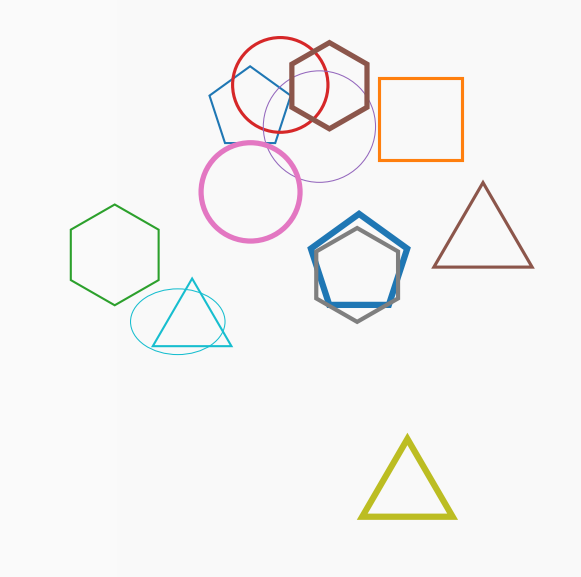[{"shape": "pentagon", "thickness": 3, "radius": 0.44, "center": [0.618, 0.542]}, {"shape": "pentagon", "thickness": 1, "radius": 0.37, "center": [0.43, 0.811]}, {"shape": "square", "thickness": 1.5, "radius": 0.36, "center": [0.723, 0.793]}, {"shape": "hexagon", "thickness": 1, "radius": 0.44, "center": [0.197, 0.558]}, {"shape": "circle", "thickness": 1.5, "radius": 0.41, "center": [0.482, 0.852]}, {"shape": "circle", "thickness": 0.5, "radius": 0.48, "center": [0.55, 0.78]}, {"shape": "triangle", "thickness": 1.5, "radius": 0.49, "center": [0.831, 0.585]}, {"shape": "hexagon", "thickness": 2.5, "radius": 0.37, "center": [0.567, 0.851]}, {"shape": "circle", "thickness": 2.5, "radius": 0.43, "center": [0.431, 0.667]}, {"shape": "hexagon", "thickness": 2, "radius": 0.41, "center": [0.614, 0.523]}, {"shape": "triangle", "thickness": 3, "radius": 0.45, "center": [0.701, 0.149]}, {"shape": "triangle", "thickness": 1, "radius": 0.39, "center": [0.331, 0.439]}, {"shape": "oval", "thickness": 0.5, "radius": 0.41, "center": [0.306, 0.442]}]